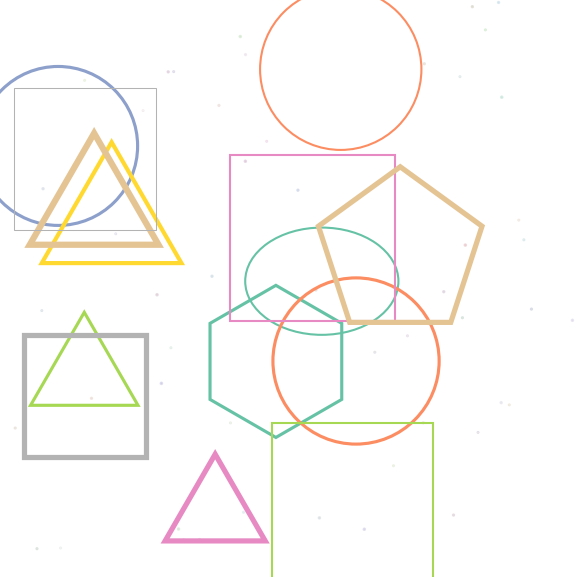[{"shape": "oval", "thickness": 1, "radius": 0.66, "center": [0.557, 0.512]}, {"shape": "hexagon", "thickness": 1.5, "radius": 0.66, "center": [0.478, 0.373]}, {"shape": "circle", "thickness": 1, "radius": 0.7, "center": [0.59, 0.879]}, {"shape": "circle", "thickness": 1.5, "radius": 0.72, "center": [0.617, 0.374]}, {"shape": "circle", "thickness": 1.5, "radius": 0.69, "center": [0.101, 0.746]}, {"shape": "square", "thickness": 1, "radius": 0.72, "center": [0.541, 0.587]}, {"shape": "triangle", "thickness": 2.5, "radius": 0.5, "center": [0.373, 0.113]}, {"shape": "square", "thickness": 1, "radius": 0.7, "center": [0.61, 0.127]}, {"shape": "triangle", "thickness": 1.5, "radius": 0.54, "center": [0.146, 0.351]}, {"shape": "triangle", "thickness": 2, "radius": 0.7, "center": [0.193, 0.613]}, {"shape": "pentagon", "thickness": 2.5, "radius": 0.74, "center": [0.693, 0.561]}, {"shape": "triangle", "thickness": 3, "radius": 0.64, "center": [0.163, 0.64]}, {"shape": "square", "thickness": 2.5, "radius": 0.53, "center": [0.147, 0.313]}, {"shape": "square", "thickness": 0.5, "radius": 0.62, "center": [0.148, 0.724]}]